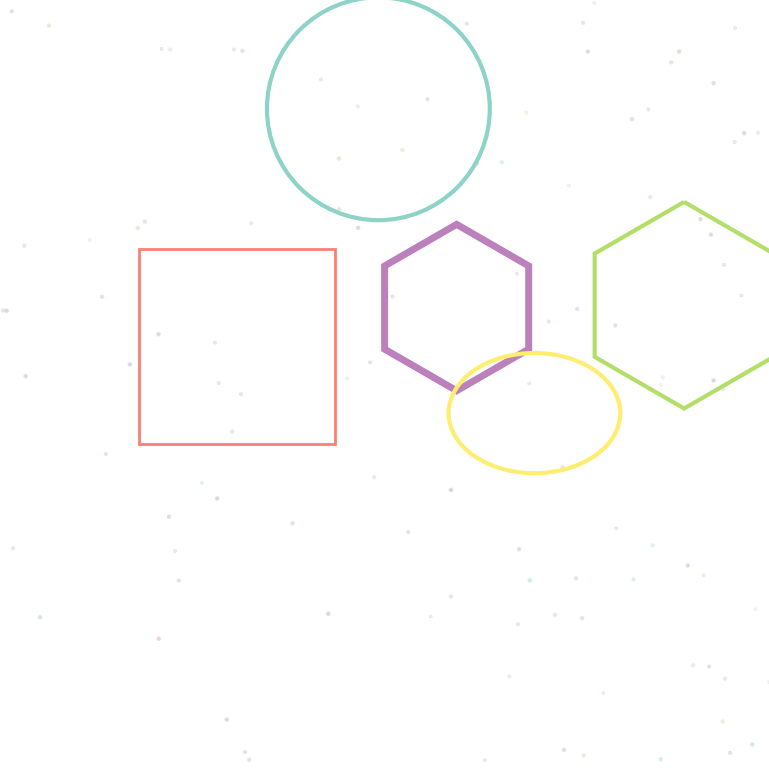[{"shape": "circle", "thickness": 1.5, "radius": 0.72, "center": [0.491, 0.859]}, {"shape": "square", "thickness": 1, "radius": 0.63, "center": [0.308, 0.55]}, {"shape": "hexagon", "thickness": 1.5, "radius": 0.67, "center": [0.888, 0.604]}, {"shape": "hexagon", "thickness": 2.5, "radius": 0.54, "center": [0.593, 0.601]}, {"shape": "oval", "thickness": 1.5, "radius": 0.56, "center": [0.694, 0.463]}]